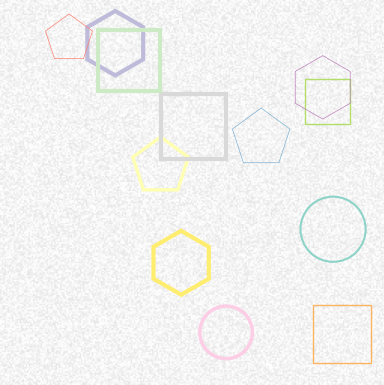[{"shape": "circle", "thickness": 1.5, "radius": 0.42, "center": [0.865, 0.405]}, {"shape": "pentagon", "thickness": 2.5, "radius": 0.38, "center": [0.417, 0.568]}, {"shape": "hexagon", "thickness": 3, "radius": 0.42, "center": [0.299, 0.888]}, {"shape": "pentagon", "thickness": 0.5, "radius": 0.32, "center": [0.179, 0.9]}, {"shape": "pentagon", "thickness": 0.5, "radius": 0.39, "center": [0.678, 0.641]}, {"shape": "square", "thickness": 1, "radius": 0.38, "center": [0.888, 0.131]}, {"shape": "square", "thickness": 1, "radius": 0.29, "center": [0.851, 0.737]}, {"shape": "circle", "thickness": 2.5, "radius": 0.34, "center": [0.587, 0.137]}, {"shape": "square", "thickness": 3, "radius": 0.42, "center": [0.503, 0.671]}, {"shape": "hexagon", "thickness": 0.5, "radius": 0.41, "center": [0.838, 0.773]}, {"shape": "square", "thickness": 3, "radius": 0.4, "center": [0.335, 0.843]}, {"shape": "hexagon", "thickness": 3, "radius": 0.41, "center": [0.471, 0.317]}]